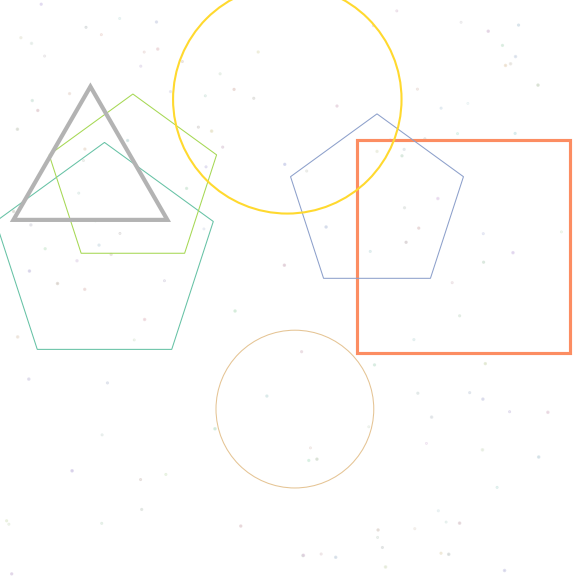[{"shape": "pentagon", "thickness": 0.5, "radius": 0.99, "center": [0.181, 0.554]}, {"shape": "square", "thickness": 1.5, "radius": 0.92, "center": [0.802, 0.573]}, {"shape": "pentagon", "thickness": 0.5, "radius": 0.79, "center": [0.653, 0.645]}, {"shape": "pentagon", "thickness": 0.5, "radius": 0.76, "center": [0.23, 0.684]}, {"shape": "circle", "thickness": 1, "radius": 0.99, "center": [0.497, 0.827]}, {"shape": "circle", "thickness": 0.5, "radius": 0.68, "center": [0.511, 0.291]}, {"shape": "triangle", "thickness": 2, "radius": 0.77, "center": [0.157, 0.695]}]